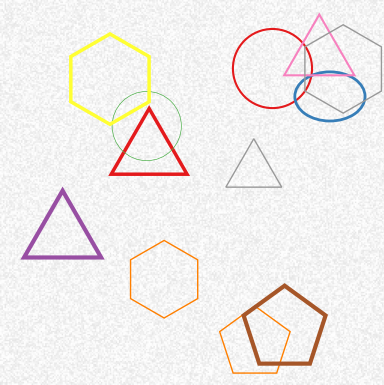[{"shape": "triangle", "thickness": 2.5, "radius": 0.57, "center": [0.387, 0.604]}, {"shape": "circle", "thickness": 1.5, "radius": 0.51, "center": [0.708, 0.822]}, {"shape": "oval", "thickness": 2, "radius": 0.46, "center": [0.857, 0.75]}, {"shape": "circle", "thickness": 0.5, "radius": 0.45, "center": [0.381, 0.673]}, {"shape": "triangle", "thickness": 3, "radius": 0.58, "center": [0.163, 0.389]}, {"shape": "hexagon", "thickness": 1, "radius": 0.5, "center": [0.426, 0.275]}, {"shape": "pentagon", "thickness": 1, "radius": 0.48, "center": [0.662, 0.109]}, {"shape": "hexagon", "thickness": 2.5, "radius": 0.59, "center": [0.286, 0.794]}, {"shape": "pentagon", "thickness": 3, "radius": 0.56, "center": [0.739, 0.146]}, {"shape": "triangle", "thickness": 1.5, "radius": 0.53, "center": [0.829, 0.857]}, {"shape": "triangle", "thickness": 1, "radius": 0.42, "center": [0.659, 0.556]}, {"shape": "hexagon", "thickness": 1, "radius": 0.57, "center": [0.891, 0.821]}]